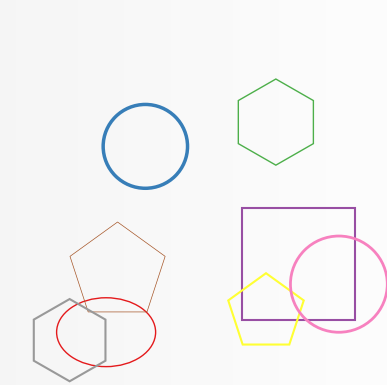[{"shape": "oval", "thickness": 1, "radius": 0.64, "center": [0.274, 0.137]}, {"shape": "circle", "thickness": 2.5, "radius": 0.54, "center": [0.375, 0.62]}, {"shape": "hexagon", "thickness": 1, "radius": 0.56, "center": [0.712, 0.683]}, {"shape": "square", "thickness": 1.5, "radius": 0.73, "center": [0.771, 0.315]}, {"shape": "pentagon", "thickness": 1.5, "radius": 0.51, "center": [0.686, 0.188]}, {"shape": "pentagon", "thickness": 0.5, "radius": 0.65, "center": [0.303, 0.294]}, {"shape": "circle", "thickness": 2, "radius": 0.62, "center": [0.875, 0.262]}, {"shape": "hexagon", "thickness": 1.5, "radius": 0.53, "center": [0.18, 0.116]}]